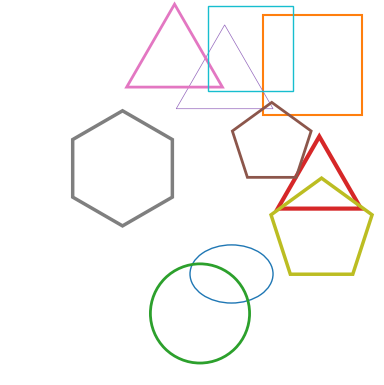[{"shape": "oval", "thickness": 1, "radius": 0.54, "center": [0.601, 0.288]}, {"shape": "square", "thickness": 1.5, "radius": 0.65, "center": [0.812, 0.831]}, {"shape": "circle", "thickness": 2, "radius": 0.64, "center": [0.519, 0.186]}, {"shape": "triangle", "thickness": 3, "radius": 0.62, "center": [0.829, 0.521]}, {"shape": "triangle", "thickness": 0.5, "radius": 0.73, "center": [0.583, 0.79]}, {"shape": "pentagon", "thickness": 2, "radius": 0.54, "center": [0.706, 0.626]}, {"shape": "triangle", "thickness": 2, "radius": 0.72, "center": [0.453, 0.846]}, {"shape": "hexagon", "thickness": 2.5, "radius": 0.75, "center": [0.318, 0.563]}, {"shape": "pentagon", "thickness": 2.5, "radius": 0.69, "center": [0.835, 0.399]}, {"shape": "square", "thickness": 1, "radius": 0.55, "center": [0.652, 0.874]}]